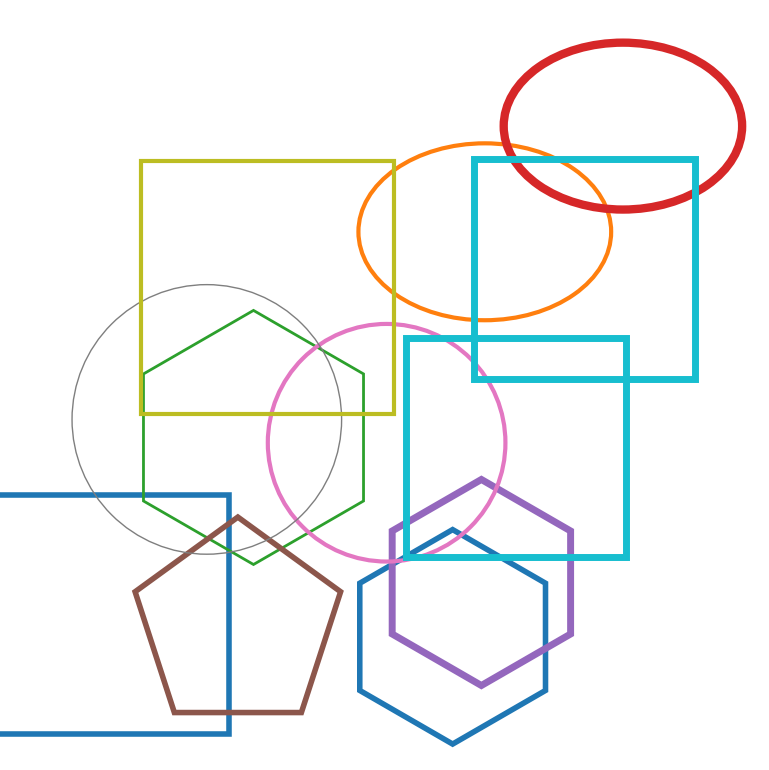[{"shape": "square", "thickness": 2, "radius": 0.78, "center": [0.142, 0.201]}, {"shape": "hexagon", "thickness": 2, "radius": 0.7, "center": [0.588, 0.173]}, {"shape": "oval", "thickness": 1.5, "radius": 0.82, "center": [0.63, 0.699]}, {"shape": "hexagon", "thickness": 1, "radius": 0.82, "center": [0.329, 0.432]}, {"shape": "oval", "thickness": 3, "radius": 0.77, "center": [0.809, 0.836]}, {"shape": "hexagon", "thickness": 2.5, "radius": 0.67, "center": [0.625, 0.244]}, {"shape": "pentagon", "thickness": 2, "radius": 0.7, "center": [0.309, 0.188]}, {"shape": "circle", "thickness": 1.5, "radius": 0.77, "center": [0.502, 0.425]}, {"shape": "circle", "thickness": 0.5, "radius": 0.88, "center": [0.269, 0.455]}, {"shape": "square", "thickness": 1.5, "radius": 0.82, "center": [0.347, 0.626]}, {"shape": "square", "thickness": 2.5, "radius": 0.72, "center": [0.759, 0.651]}, {"shape": "square", "thickness": 2.5, "radius": 0.71, "center": [0.67, 0.419]}]